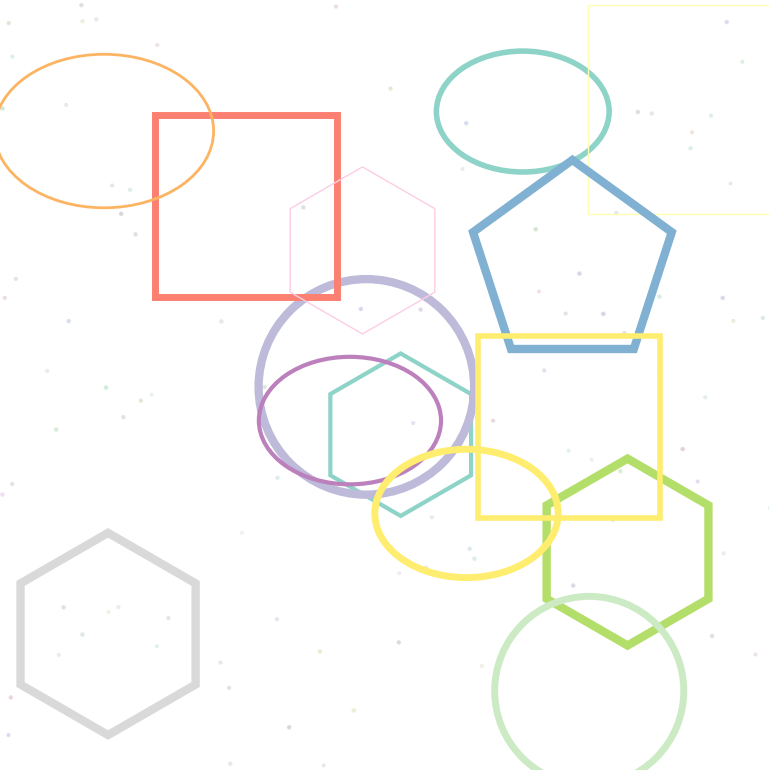[{"shape": "hexagon", "thickness": 1.5, "radius": 0.53, "center": [0.52, 0.435]}, {"shape": "oval", "thickness": 2, "radius": 0.56, "center": [0.679, 0.855]}, {"shape": "square", "thickness": 0.5, "radius": 0.68, "center": [0.899, 0.857]}, {"shape": "circle", "thickness": 3, "radius": 0.7, "center": [0.476, 0.498]}, {"shape": "square", "thickness": 2.5, "radius": 0.59, "center": [0.32, 0.732]}, {"shape": "pentagon", "thickness": 3, "radius": 0.68, "center": [0.743, 0.657]}, {"shape": "oval", "thickness": 1, "radius": 0.71, "center": [0.135, 0.83]}, {"shape": "hexagon", "thickness": 3, "radius": 0.61, "center": [0.815, 0.283]}, {"shape": "hexagon", "thickness": 0.5, "radius": 0.54, "center": [0.471, 0.675]}, {"shape": "hexagon", "thickness": 3, "radius": 0.66, "center": [0.14, 0.177]}, {"shape": "oval", "thickness": 1.5, "radius": 0.59, "center": [0.454, 0.454]}, {"shape": "circle", "thickness": 2.5, "radius": 0.61, "center": [0.765, 0.103]}, {"shape": "square", "thickness": 2, "radius": 0.59, "center": [0.739, 0.445]}, {"shape": "oval", "thickness": 2.5, "radius": 0.6, "center": [0.606, 0.333]}]